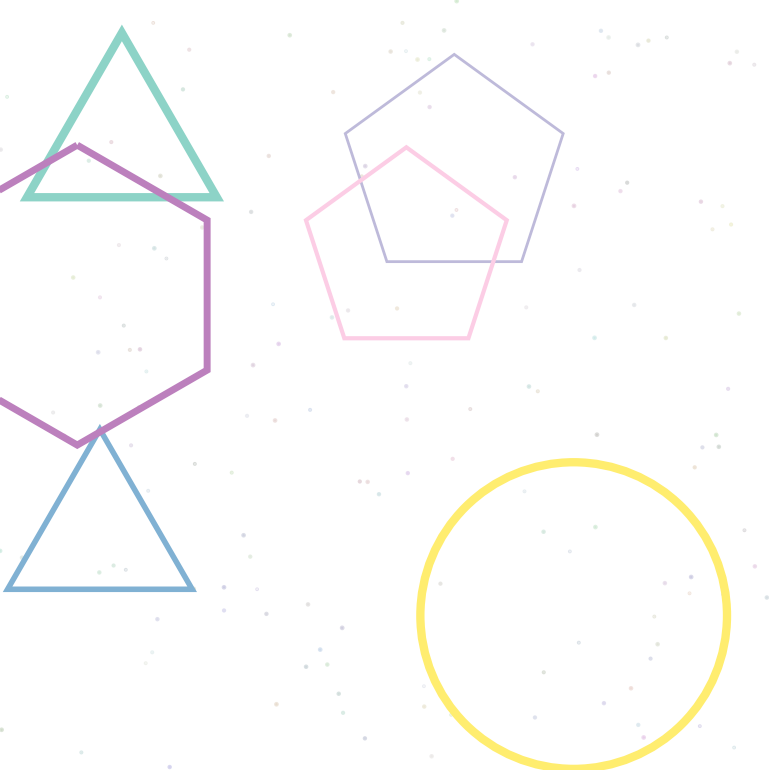[{"shape": "triangle", "thickness": 3, "radius": 0.71, "center": [0.158, 0.815]}, {"shape": "pentagon", "thickness": 1, "radius": 0.74, "center": [0.59, 0.781]}, {"shape": "triangle", "thickness": 2, "radius": 0.69, "center": [0.13, 0.304]}, {"shape": "pentagon", "thickness": 1.5, "radius": 0.69, "center": [0.528, 0.672]}, {"shape": "hexagon", "thickness": 2.5, "radius": 0.97, "center": [0.1, 0.617]}, {"shape": "circle", "thickness": 3, "radius": 1.0, "center": [0.745, 0.201]}]